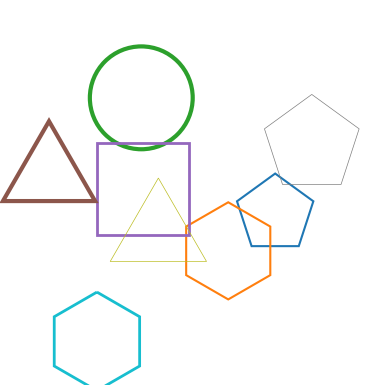[{"shape": "pentagon", "thickness": 1.5, "radius": 0.52, "center": [0.715, 0.445]}, {"shape": "hexagon", "thickness": 1.5, "radius": 0.63, "center": [0.593, 0.348]}, {"shape": "circle", "thickness": 3, "radius": 0.67, "center": [0.367, 0.746]}, {"shape": "square", "thickness": 2, "radius": 0.6, "center": [0.37, 0.51]}, {"shape": "triangle", "thickness": 3, "radius": 0.69, "center": [0.127, 0.547]}, {"shape": "pentagon", "thickness": 0.5, "radius": 0.65, "center": [0.81, 0.625]}, {"shape": "triangle", "thickness": 0.5, "radius": 0.72, "center": [0.411, 0.393]}, {"shape": "hexagon", "thickness": 2, "radius": 0.64, "center": [0.252, 0.113]}]